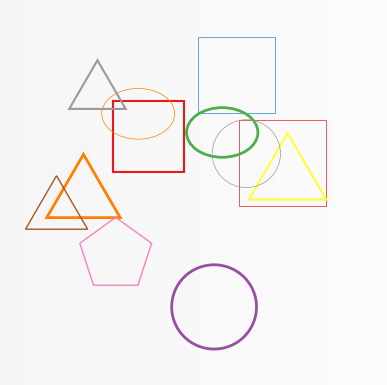[{"shape": "square", "thickness": 1.5, "radius": 0.46, "center": [0.383, 0.645]}, {"shape": "square", "thickness": 0.5, "radius": 0.56, "center": [0.729, 0.577]}, {"shape": "square", "thickness": 0.5, "radius": 0.49, "center": [0.611, 0.805]}, {"shape": "oval", "thickness": 2, "radius": 0.46, "center": [0.573, 0.656]}, {"shape": "circle", "thickness": 2, "radius": 0.55, "center": [0.552, 0.203]}, {"shape": "triangle", "thickness": 2, "radius": 0.55, "center": [0.215, 0.489]}, {"shape": "oval", "thickness": 0.5, "radius": 0.47, "center": [0.357, 0.704]}, {"shape": "triangle", "thickness": 1.5, "radius": 0.57, "center": [0.742, 0.539]}, {"shape": "triangle", "thickness": 1, "radius": 0.46, "center": [0.146, 0.451]}, {"shape": "pentagon", "thickness": 1, "radius": 0.49, "center": [0.299, 0.338]}, {"shape": "triangle", "thickness": 1.5, "radius": 0.42, "center": [0.251, 0.759]}, {"shape": "circle", "thickness": 0.5, "radius": 0.44, "center": [0.636, 0.601]}]